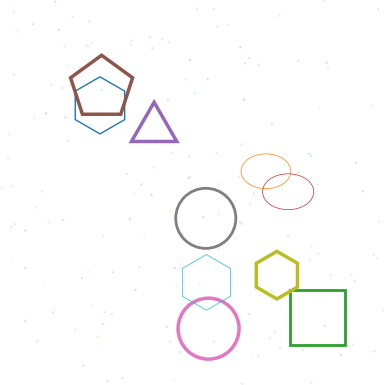[{"shape": "hexagon", "thickness": 1, "radius": 0.37, "center": [0.26, 0.726]}, {"shape": "oval", "thickness": 0.5, "radius": 0.32, "center": [0.691, 0.555]}, {"shape": "square", "thickness": 2, "radius": 0.36, "center": [0.825, 0.176]}, {"shape": "oval", "thickness": 0.5, "radius": 0.33, "center": [0.748, 0.502]}, {"shape": "triangle", "thickness": 2.5, "radius": 0.34, "center": [0.4, 0.666]}, {"shape": "pentagon", "thickness": 2.5, "radius": 0.42, "center": [0.264, 0.772]}, {"shape": "circle", "thickness": 2.5, "radius": 0.4, "center": [0.542, 0.146]}, {"shape": "circle", "thickness": 2, "radius": 0.39, "center": [0.535, 0.433]}, {"shape": "hexagon", "thickness": 2.5, "radius": 0.31, "center": [0.719, 0.285]}, {"shape": "hexagon", "thickness": 0.5, "radius": 0.36, "center": [0.536, 0.267]}]